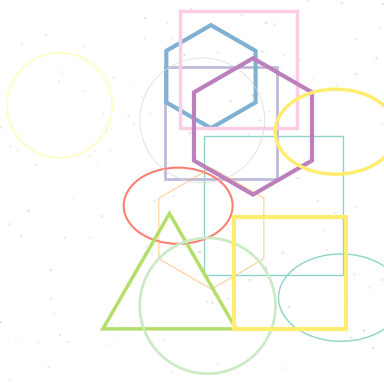[{"shape": "oval", "thickness": 1, "radius": 0.81, "center": [0.885, 0.227]}, {"shape": "square", "thickness": 1, "radius": 0.9, "center": [0.711, 0.467]}, {"shape": "circle", "thickness": 1, "radius": 0.68, "center": [0.155, 0.726]}, {"shape": "square", "thickness": 2, "radius": 0.73, "center": [0.574, 0.68]}, {"shape": "oval", "thickness": 1.5, "radius": 0.71, "center": [0.463, 0.466]}, {"shape": "hexagon", "thickness": 3, "radius": 0.67, "center": [0.548, 0.801]}, {"shape": "hexagon", "thickness": 0.5, "radius": 0.79, "center": [0.549, 0.406]}, {"shape": "triangle", "thickness": 2.5, "radius": 1.0, "center": [0.44, 0.246]}, {"shape": "square", "thickness": 2.5, "radius": 0.76, "center": [0.62, 0.819]}, {"shape": "circle", "thickness": 0.5, "radius": 0.81, "center": [0.525, 0.688]}, {"shape": "hexagon", "thickness": 3, "radius": 0.89, "center": [0.657, 0.672]}, {"shape": "circle", "thickness": 2, "radius": 0.88, "center": [0.539, 0.206]}, {"shape": "oval", "thickness": 2.5, "radius": 0.79, "center": [0.873, 0.658]}, {"shape": "square", "thickness": 3, "radius": 0.73, "center": [0.752, 0.29]}]